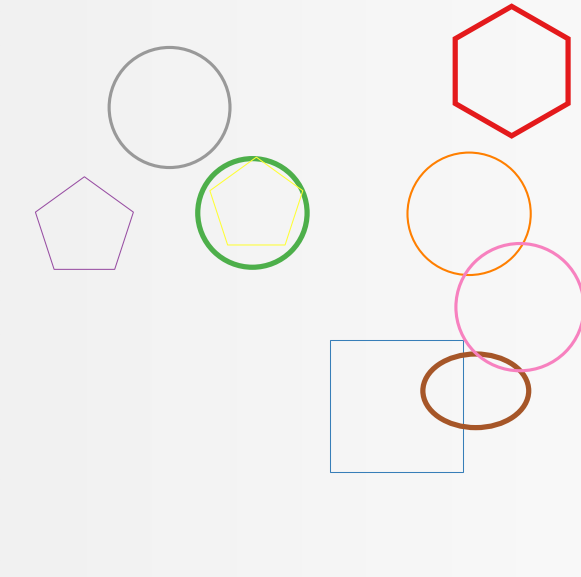[{"shape": "hexagon", "thickness": 2.5, "radius": 0.56, "center": [0.88, 0.876]}, {"shape": "square", "thickness": 0.5, "radius": 0.57, "center": [0.682, 0.296]}, {"shape": "circle", "thickness": 2.5, "radius": 0.47, "center": [0.434, 0.63]}, {"shape": "pentagon", "thickness": 0.5, "radius": 0.44, "center": [0.145, 0.604]}, {"shape": "circle", "thickness": 1, "radius": 0.53, "center": [0.807, 0.629]}, {"shape": "pentagon", "thickness": 0.5, "radius": 0.42, "center": [0.441, 0.643]}, {"shape": "oval", "thickness": 2.5, "radius": 0.46, "center": [0.819, 0.322]}, {"shape": "circle", "thickness": 1.5, "radius": 0.55, "center": [0.895, 0.467]}, {"shape": "circle", "thickness": 1.5, "radius": 0.52, "center": [0.292, 0.813]}]